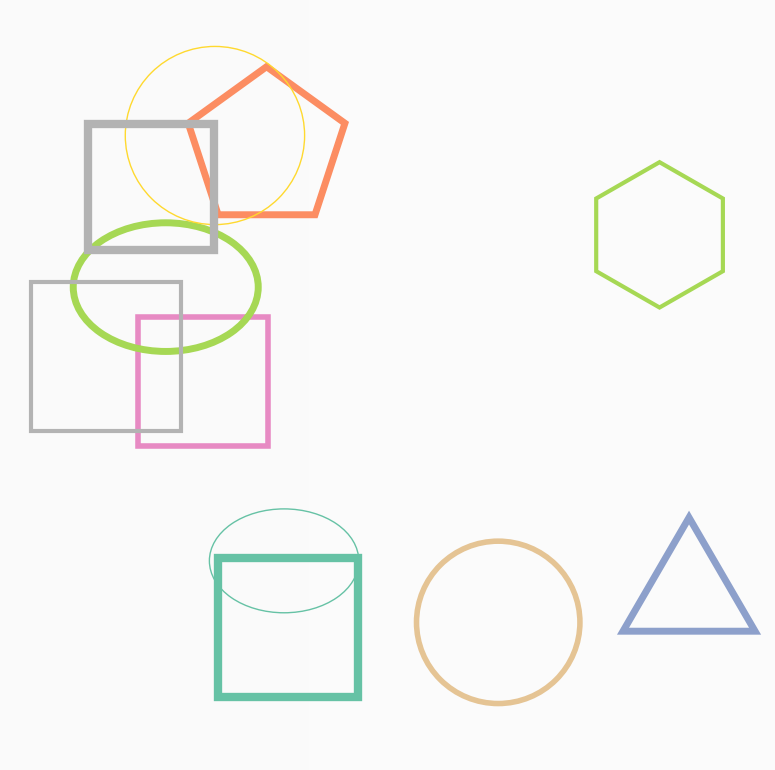[{"shape": "oval", "thickness": 0.5, "radius": 0.48, "center": [0.367, 0.272]}, {"shape": "square", "thickness": 3, "radius": 0.45, "center": [0.371, 0.185]}, {"shape": "pentagon", "thickness": 2.5, "radius": 0.53, "center": [0.344, 0.807]}, {"shape": "triangle", "thickness": 2.5, "radius": 0.49, "center": [0.889, 0.229]}, {"shape": "square", "thickness": 2, "radius": 0.42, "center": [0.262, 0.505]}, {"shape": "oval", "thickness": 2.5, "radius": 0.6, "center": [0.214, 0.627]}, {"shape": "hexagon", "thickness": 1.5, "radius": 0.47, "center": [0.851, 0.695]}, {"shape": "circle", "thickness": 0.5, "radius": 0.58, "center": [0.277, 0.824]}, {"shape": "circle", "thickness": 2, "radius": 0.53, "center": [0.643, 0.192]}, {"shape": "square", "thickness": 3, "radius": 0.41, "center": [0.195, 0.758]}, {"shape": "square", "thickness": 1.5, "radius": 0.48, "center": [0.136, 0.537]}]